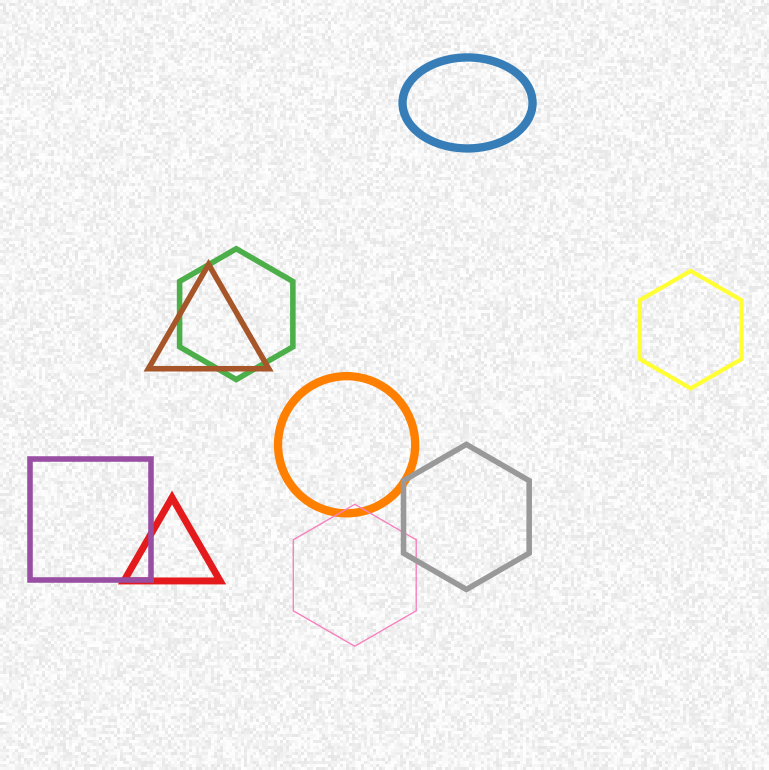[{"shape": "triangle", "thickness": 2.5, "radius": 0.36, "center": [0.223, 0.282]}, {"shape": "oval", "thickness": 3, "radius": 0.42, "center": [0.607, 0.866]}, {"shape": "hexagon", "thickness": 2, "radius": 0.42, "center": [0.307, 0.592]}, {"shape": "square", "thickness": 2, "radius": 0.39, "center": [0.117, 0.326]}, {"shape": "circle", "thickness": 3, "radius": 0.45, "center": [0.45, 0.422]}, {"shape": "hexagon", "thickness": 1.5, "radius": 0.38, "center": [0.897, 0.572]}, {"shape": "triangle", "thickness": 2, "radius": 0.45, "center": [0.271, 0.566]}, {"shape": "hexagon", "thickness": 0.5, "radius": 0.46, "center": [0.461, 0.253]}, {"shape": "hexagon", "thickness": 2, "radius": 0.47, "center": [0.606, 0.329]}]